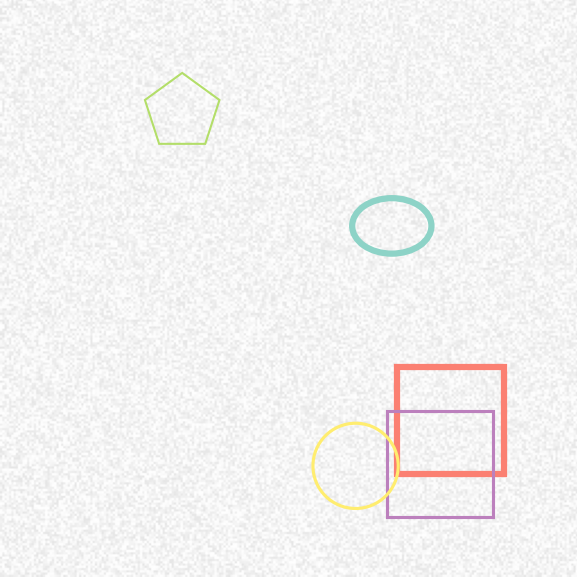[{"shape": "oval", "thickness": 3, "radius": 0.34, "center": [0.678, 0.608]}, {"shape": "square", "thickness": 3, "radius": 0.47, "center": [0.78, 0.271]}, {"shape": "pentagon", "thickness": 1, "radius": 0.34, "center": [0.316, 0.805]}, {"shape": "square", "thickness": 1.5, "radius": 0.46, "center": [0.762, 0.196]}, {"shape": "circle", "thickness": 1.5, "radius": 0.37, "center": [0.616, 0.192]}]